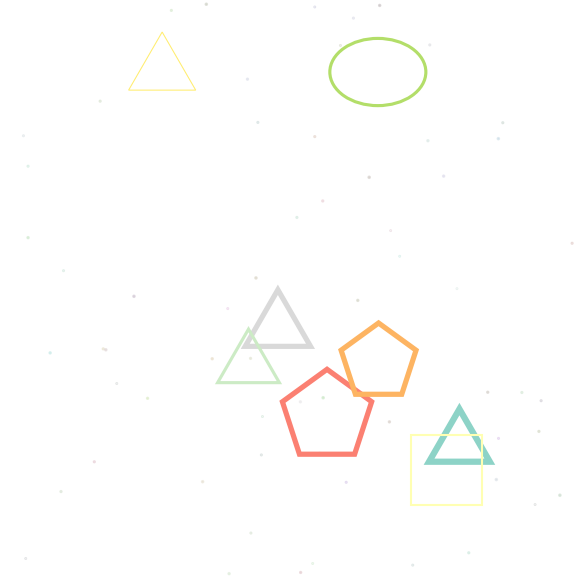[{"shape": "triangle", "thickness": 3, "radius": 0.3, "center": [0.796, 0.23]}, {"shape": "square", "thickness": 1, "radius": 0.31, "center": [0.773, 0.185]}, {"shape": "pentagon", "thickness": 2.5, "radius": 0.41, "center": [0.566, 0.278]}, {"shape": "pentagon", "thickness": 2.5, "radius": 0.34, "center": [0.656, 0.372]}, {"shape": "oval", "thickness": 1.5, "radius": 0.42, "center": [0.654, 0.874]}, {"shape": "triangle", "thickness": 2.5, "radius": 0.33, "center": [0.481, 0.432]}, {"shape": "triangle", "thickness": 1.5, "radius": 0.31, "center": [0.43, 0.367]}, {"shape": "triangle", "thickness": 0.5, "radius": 0.34, "center": [0.281, 0.877]}]